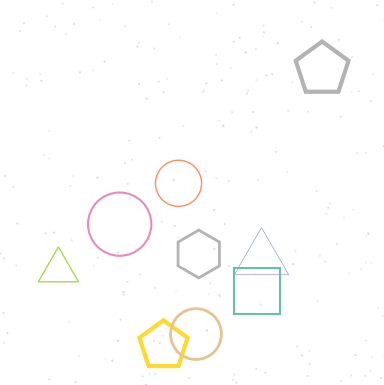[{"shape": "square", "thickness": 1.5, "radius": 0.3, "center": [0.667, 0.244]}, {"shape": "circle", "thickness": 1, "radius": 0.3, "center": [0.464, 0.524]}, {"shape": "triangle", "thickness": 0.5, "radius": 0.41, "center": [0.679, 0.327]}, {"shape": "circle", "thickness": 1.5, "radius": 0.41, "center": [0.311, 0.418]}, {"shape": "triangle", "thickness": 1, "radius": 0.3, "center": [0.152, 0.298]}, {"shape": "pentagon", "thickness": 3, "radius": 0.33, "center": [0.425, 0.102]}, {"shape": "circle", "thickness": 2, "radius": 0.33, "center": [0.509, 0.132]}, {"shape": "hexagon", "thickness": 2, "radius": 0.31, "center": [0.516, 0.34]}, {"shape": "pentagon", "thickness": 3, "radius": 0.36, "center": [0.837, 0.82]}]